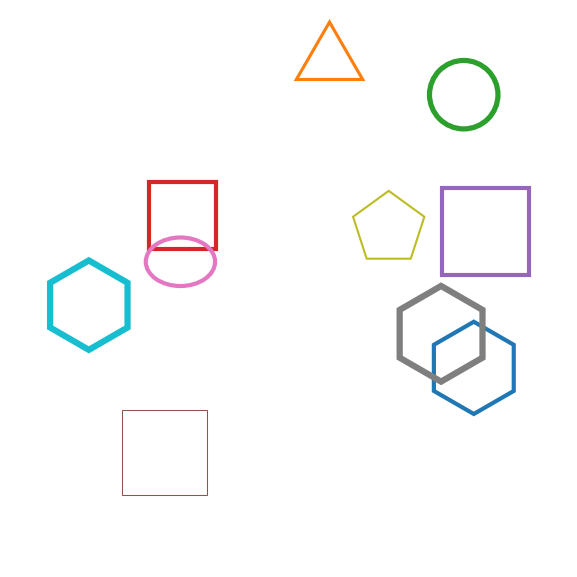[{"shape": "hexagon", "thickness": 2, "radius": 0.4, "center": [0.82, 0.362]}, {"shape": "triangle", "thickness": 1.5, "radius": 0.33, "center": [0.571, 0.895]}, {"shape": "circle", "thickness": 2.5, "radius": 0.3, "center": [0.803, 0.835]}, {"shape": "square", "thickness": 2, "radius": 0.29, "center": [0.316, 0.626]}, {"shape": "square", "thickness": 2, "radius": 0.37, "center": [0.841, 0.598]}, {"shape": "square", "thickness": 0.5, "radius": 0.37, "center": [0.285, 0.216]}, {"shape": "oval", "thickness": 2, "radius": 0.3, "center": [0.312, 0.546]}, {"shape": "hexagon", "thickness": 3, "radius": 0.41, "center": [0.764, 0.421]}, {"shape": "pentagon", "thickness": 1, "radius": 0.32, "center": [0.673, 0.604]}, {"shape": "hexagon", "thickness": 3, "radius": 0.39, "center": [0.154, 0.471]}]